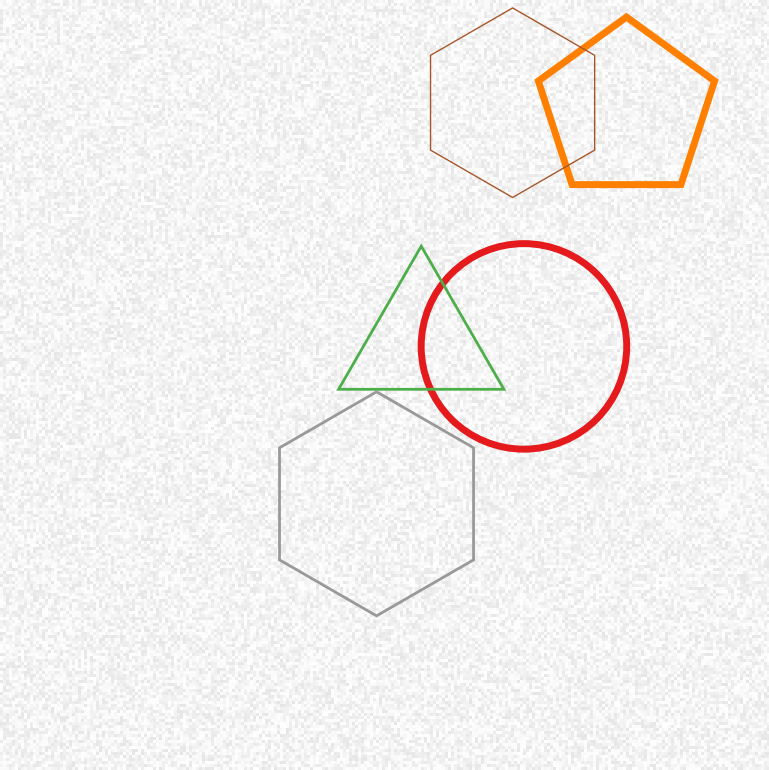[{"shape": "circle", "thickness": 2.5, "radius": 0.67, "center": [0.68, 0.55]}, {"shape": "triangle", "thickness": 1, "radius": 0.62, "center": [0.547, 0.556]}, {"shape": "pentagon", "thickness": 2.5, "radius": 0.6, "center": [0.814, 0.858]}, {"shape": "hexagon", "thickness": 0.5, "radius": 0.62, "center": [0.666, 0.867]}, {"shape": "hexagon", "thickness": 1, "radius": 0.73, "center": [0.489, 0.346]}]